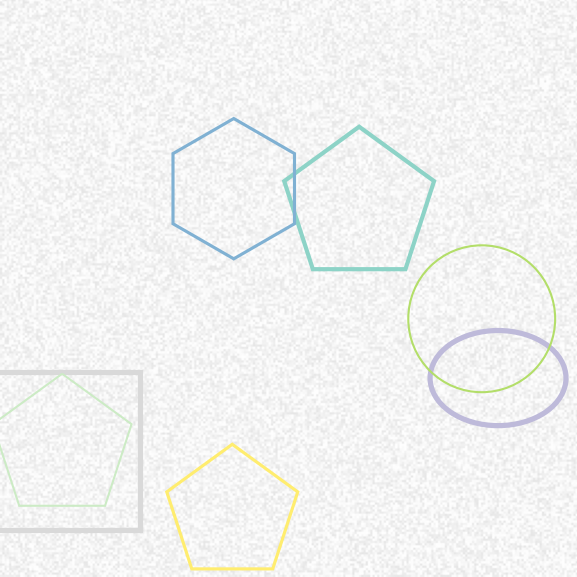[{"shape": "pentagon", "thickness": 2, "radius": 0.68, "center": [0.622, 0.643]}, {"shape": "oval", "thickness": 2.5, "radius": 0.59, "center": [0.862, 0.344]}, {"shape": "hexagon", "thickness": 1.5, "radius": 0.61, "center": [0.405, 0.672]}, {"shape": "circle", "thickness": 1, "radius": 0.64, "center": [0.834, 0.447]}, {"shape": "square", "thickness": 2.5, "radius": 0.68, "center": [0.105, 0.218]}, {"shape": "pentagon", "thickness": 1, "radius": 0.63, "center": [0.108, 0.226]}, {"shape": "pentagon", "thickness": 1.5, "radius": 0.6, "center": [0.402, 0.111]}]